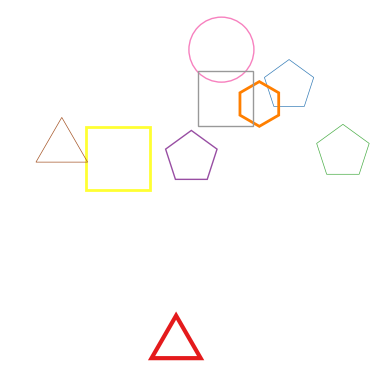[{"shape": "triangle", "thickness": 3, "radius": 0.37, "center": [0.457, 0.107]}, {"shape": "pentagon", "thickness": 0.5, "radius": 0.34, "center": [0.751, 0.778]}, {"shape": "pentagon", "thickness": 0.5, "radius": 0.36, "center": [0.891, 0.605]}, {"shape": "pentagon", "thickness": 1, "radius": 0.35, "center": [0.497, 0.591]}, {"shape": "hexagon", "thickness": 2, "radius": 0.29, "center": [0.674, 0.73]}, {"shape": "square", "thickness": 2, "radius": 0.41, "center": [0.307, 0.589]}, {"shape": "triangle", "thickness": 0.5, "radius": 0.39, "center": [0.16, 0.618]}, {"shape": "circle", "thickness": 1, "radius": 0.42, "center": [0.575, 0.871]}, {"shape": "square", "thickness": 1, "radius": 0.35, "center": [0.585, 0.745]}]